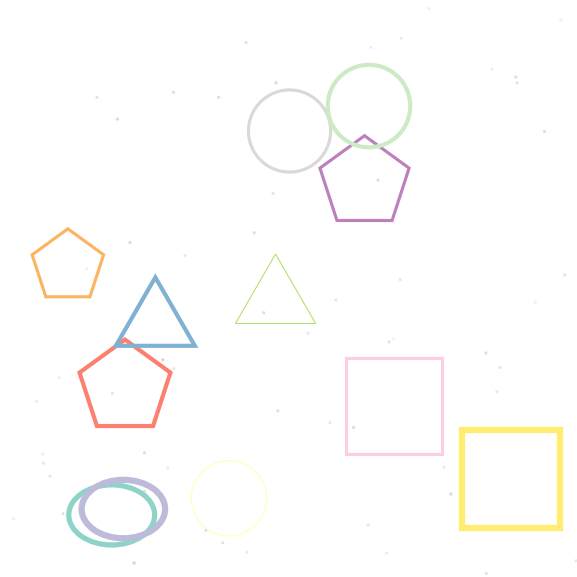[{"shape": "oval", "thickness": 2.5, "radius": 0.37, "center": [0.193, 0.107]}, {"shape": "circle", "thickness": 0.5, "radius": 0.33, "center": [0.396, 0.136]}, {"shape": "oval", "thickness": 3, "radius": 0.36, "center": [0.214, 0.118]}, {"shape": "pentagon", "thickness": 2, "radius": 0.41, "center": [0.216, 0.328]}, {"shape": "triangle", "thickness": 2, "radius": 0.4, "center": [0.269, 0.44]}, {"shape": "pentagon", "thickness": 1.5, "radius": 0.33, "center": [0.118, 0.538]}, {"shape": "triangle", "thickness": 0.5, "radius": 0.4, "center": [0.477, 0.479]}, {"shape": "square", "thickness": 1.5, "radius": 0.42, "center": [0.682, 0.295]}, {"shape": "circle", "thickness": 1.5, "radius": 0.36, "center": [0.501, 0.772]}, {"shape": "pentagon", "thickness": 1.5, "radius": 0.41, "center": [0.631, 0.683]}, {"shape": "circle", "thickness": 2, "radius": 0.36, "center": [0.639, 0.815]}, {"shape": "square", "thickness": 3, "radius": 0.42, "center": [0.884, 0.17]}]